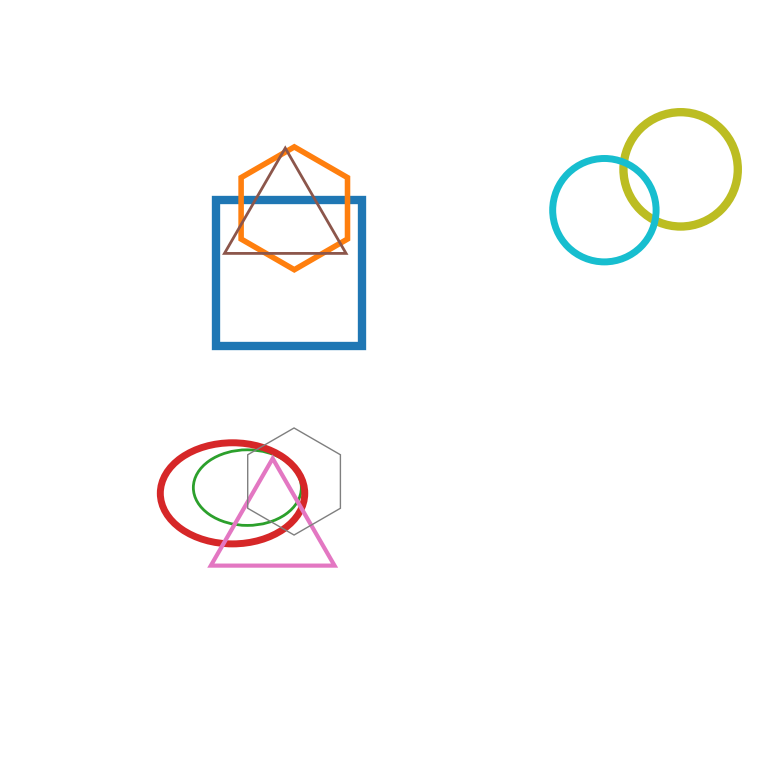[{"shape": "square", "thickness": 3, "radius": 0.47, "center": [0.375, 0.645]}, {"shape": "hexagon", "thickness": 2, "radius": 0.4, "center": [0.382, 0.729]}, {"shape": "oval", "thickness": 1, "radius": 0.35, "center": [0.321, 0.367]}, {"shape": "oval", "thickness": 2.5, "radius": 0.47, "center": [0.302, 0.359]}, {"shape": "triangle", "thickness": 1, "radius": 0.46, "center": [0.37, 0.716]}, {"shape": "triangle", "thickness": 1.5, "radius": 0.46, "center": [0.354, 0.312]}, {"shape": "hexagon", "thickness": 0.5, "radius": 0.35, "center": [0.382, 0.375]}, {"shape": "circle", "thickness": 3, "radius": 0.37, "center": [0.884, 0.78]}, {"shape": "circle", "thickness": 2.5, "radius": 0.34, "center": [0.785, 0.727]}]